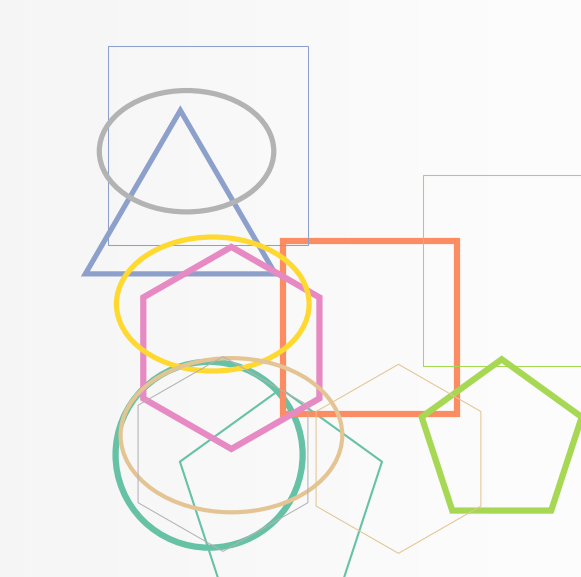[{"shape": "pentagon", "thickness": 1, "radius": 0.91, "center": [0.483, 0.143]}, {"shape": "circle", "thickness": 3, "radius": 0.8, "center": [0.36, 0.212]}, {"shape": "square", "thickness": 3, "radius": 0.75, "center": [0.637, 0.432]}, {"shape": "square", "thickness": 0.5, "radius": 0.86, "center": [0.357, 0.748]}, {"shape": "triangle", "thickness": 2.5, "radius": 0.94, "center": [0.31, 0.619]}, {"shape": "hexagon", "thickness": 3, "radius": 0.87, "center": [0.398, 0.397]}, {"shape": "pentagon", "thickness": 3, "radius": 0.72, "center": [0.863, 0.232]}, {"shape": "square", "thickness": 0.5, "radius": 0.82, "center": [0.893, 0.531]}, {"shape": "oval", "thickness": 2.5, "radius": 0.83, "center": [0.366, 0.473]}, {"shape": "hexagon", "thickness": 0.5, "radius": 0.82, "center": [0.686, 0.205]}, {"shape": "oval", "thickness": 2, "radius": 0.95, "center": [0.398, 0.246]}, {"shape": "hexagon", "thickness": 0.5, "radius": 0.84, "center": [0.384, 0.213]}, {"shape": "oval", "thickness": 2.5, "radius": 0.75, "center": [0.321, 0.737]}]